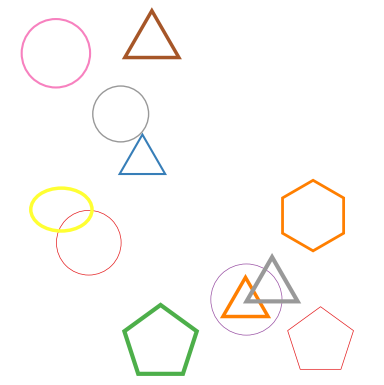[{"shape": "pentagon", "thickness": 0.5, "radius": 0.45, "center": [0.833, 0.113]}, {"shape": "circle", "thickness": 0.5, "radius": 0.42, "center": [0.231, 0.37]}, {"shape": "triangle", "thickness": 1.5, "radius": 0.34, "center": [0.37, 0.582]}, {"shape": "pentagon", "thickness": 3, "radius": 0.49, "center": [0.417, 0.109]}, {"shape": "circle", "thickness": 0.5, "radius": 0.46, "center": [0.64, 0.222]}, {"shape": "triangle", "thickness": 2.5, "radius": 0.34, "center": [0.638, 0.212]}, {"shape": "hexagon", "thickness": 2, "radius": 0.46, "center": [0.813, 0.44]}, {"shape": "oval", "thickness": 2.5, "radius": 0.4, "center": [0.159, 0.456]}, {"shape": "triangle", "thickness": 2.5, "radius": 0.41, "center": [0.394, 0.891]}, {"shape": "circle", "thickness": 1.5, "radius": 0.44, "center": [0.145, 0.862]}, {"shape": "circle", "thickness": 1, "radius": 0.36, "center": [0.313, 0.704]}, {"shape": "triangle", "thickness": 3, "radius": 0.38, "center": [0.707, 0.256]}]